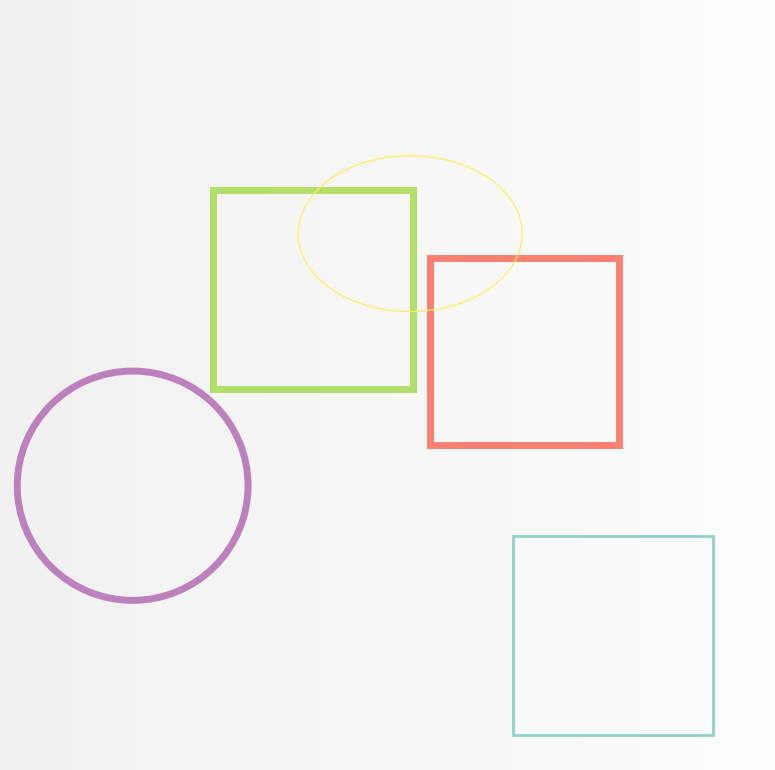[{"shape": "square", "thickness": 1, "radius": 0.65, "center": [0.791, 0.175]}, {"shape": "square", "thickness": 2.5, "radius": 0.61, "center": [0.677, 0.544]}, {"shape": "square", "thickness": 2.5, "radius": 0.65, "center": [0.404, 0.624]}, {"shape": "circle", "thickness": 2.5, "radius": 0.74, "center": [0.171, 0.369]}, {"shape": "oval", "thickness": 0.5, "radius": 0.72, "center": [0.529, 0.697]}]